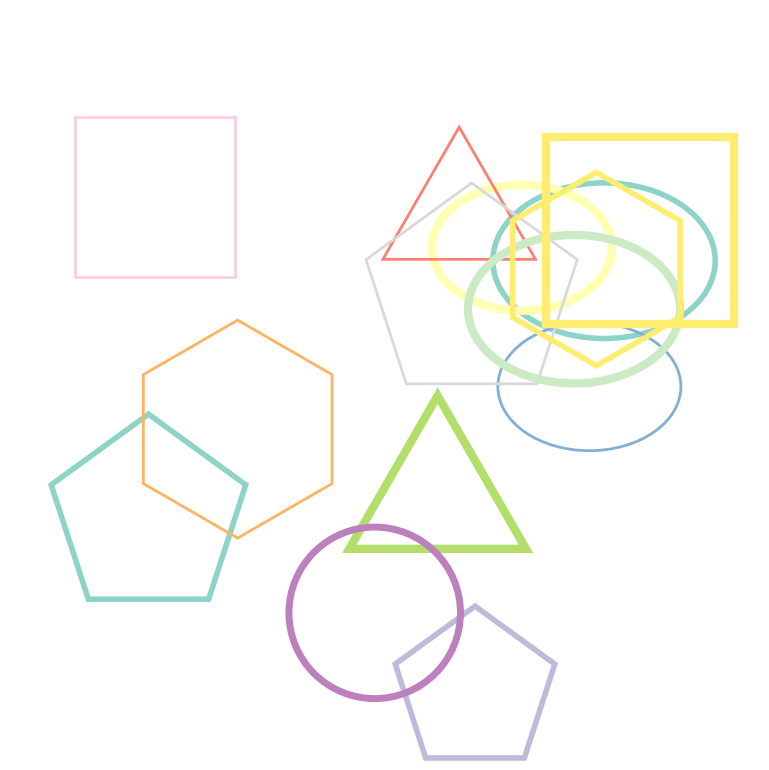[{"shape": "oval", "thickness": 2, "radius": 0.72, "center": [0.784, 0.661]}, {"shape": "pentagon", "thickness": 2, "radius": 0.66, "center": [0.193, 0.329]}, {"shape": "oval", "thickness": 3, "radius": 0.58, "center": [0.678, 0.678]}, {"shape": "pentagon", "thickness": 2, "radius": 0.54, "center": [0.617, 0.104]}, {"shape": "triangle", "thickness": 1, "radius": 0.57, "center": [0.596, 0.72]}, {"shape": "oval", "thickness": 1, "radius": 0.59, "center": [0.765, 0.498]}, {"shape": "hexagon", "thickness": 1, "radius": 0.71, "center": [0.309, 0.443]}, {"shape": "triangle", "thickness": 3, "radius": 0.66, "center": [0.568, 0.353]}, {"shape": "square", "thickness": 1, "radius": 0.52, "center": [0.201, 0.744]}, {"shape": "pentagon", "thickness": 1, "radius": 0.72, "center": [0.613, 0.618]}, {"shape": "circle", "thickness": 2.5, "radius": 0.56, "center": [0.487, 0.204]}, {"shape": "oval", "thickness": 3, "radius": 0.69, "center": [0.745, 0.598]}, {"shape": "hexagon", "thickness": 2, "radius": 0.63, "center": [0.775, 0.651]}, {"shape": "square", "thickness": 3, "radius": 0.61, "center": [0.831, 0.7]}]